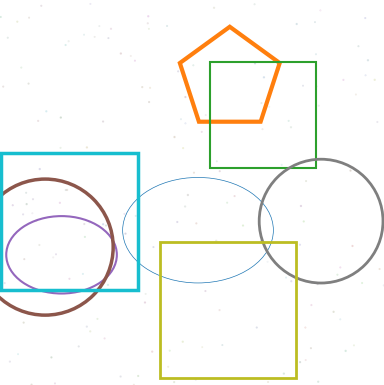[{"shape": "oval", "thickness": 0.5, "radius": 0.98, "center": [0.514, 0.402]}, {"shape": "pentagon", "thickness": 3, "radius": 0.68, "center": [0.597, 0.794]}, {"shape": "square", "thickness": 1.5, "radius": 0.69, "center": [0.684, 0.702]}, {"shape": "oval", "thickness": 1.5, "radius": 0.72, "center": [0.16, 0.338]}, {"shape": "circle", "thickness": 2.5, "radius": 0.88, "center": [0.117, 0.358]}, {"shape": "circle", "thickness": 2, "radius": 0.8, "center": [0.834, 0.426]}, {"shape": "square", "thickness": 2, "radius": 0.89, "center": [0.592, 0.195]}, {"shape": "square", "thickness": 2.5, "radius": 0.89, "center": [0.18, 0.424]}]